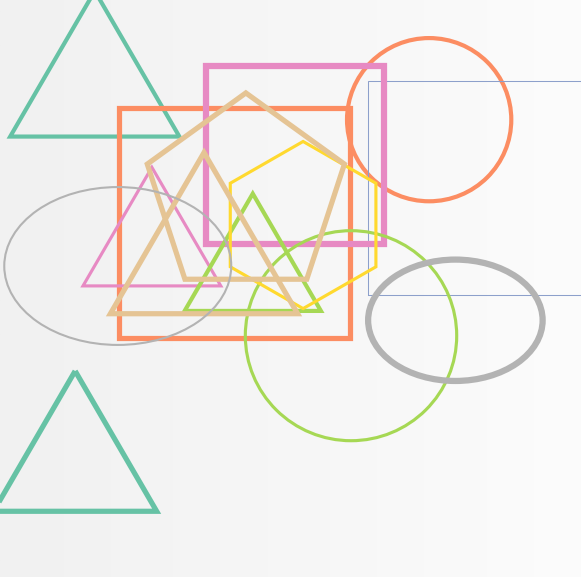[{"shape": "triangle", "thickness": 2, "radius": 0.84, "center": [0.163, 0.847]}, {"shape": "triangle", "thickness": 2.5, "radius": 0.81, "center": [0.129, 0.195]}, {"shape": "circle", "thickness": 2, "radius": 0.71, "center": [0.738, 0.792]}, {"shape": "square", "thickness": 2.5, "radius": 1.0, "center": [0.403, 0.613]}, {"shape": "square", "thickness": 0.5, "radius": 0.93, "center": [0.818, 0.673]}, {"shape": "triangle", "thickness": 1.5, "radius": 0.68, "center": [0.261, 0.572]}, {"shape": "square", "thickness": 3, "radius": 0.77, "center": [0.507, 0.731]}, {"shape": "circle", "thickness": 1.5, "radius": 0.91, "center": [0.604, 0.418]}, {"shape": "triangle", "thickness": 2, "radius": 0.68, "center": [0.435, 0.528]}, {"shape": "hexagon", "thickness": 1.5, "radius": 0.72, "center": [0.521, 0.609]}, {"shape": "pentagon", "thickness": 2.5, "radius": 0.89, "center": [0.423, 0.66]}, {"shape": "triangle", "thickness": 2.5, "radius": 0.93, "center": [0.351, 0.549]}, {"shape": "oval", "thickness": 1, "radius": 0.98, "center": [0.203, 0.539]}, {"shape": "oval", "thickness": 3, "radius": 0.75, "center": [0.783, 0.445]}]